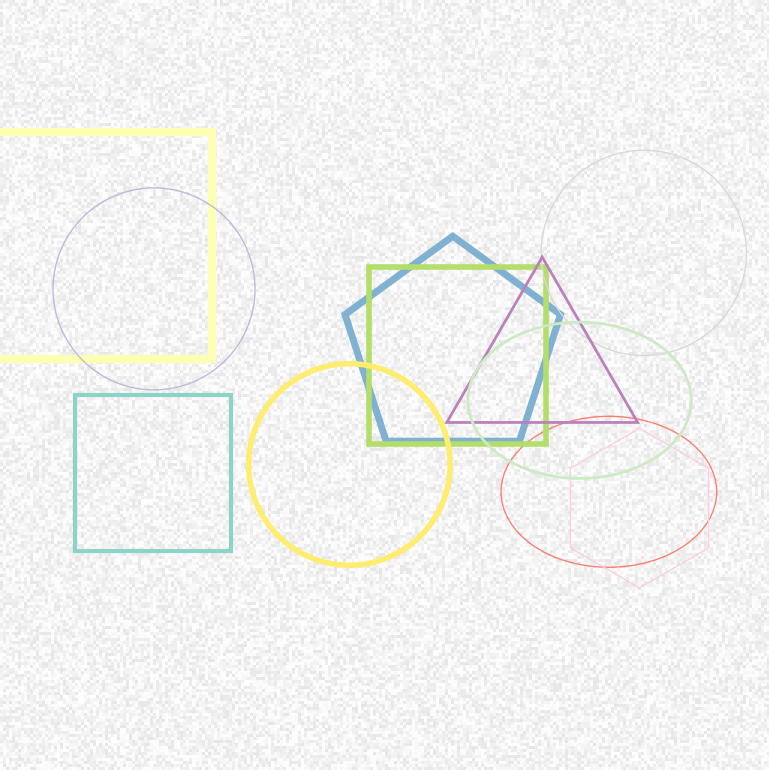[{"shape": "square", "thickness": 1.5, "radius": 0.51, "center": [0.199, 0.386]}, {"shape": "square", "thickness": 3, "radius": 0.74, "center": [0.128, 0.681]}, {"shape": "circle", "thickness": 0.5, "radius": 0.66, "center": [0.2, 0.625]}, {"shape": "oval", "thickness": 0.5, "radius": 0.7, "center": [0.791, 0.361]}, {"shape": "pentagon", "thickness": 2.5, "radius": 0.74, "center": [0.588, 0.546]}, {"shape": "square", "thickness": 2, "radius": 0.57, "center": [0.594, 0.538]}, {"shape": "hexagon", "thickness": 0.5, "radius": 0.52, "center": [0.83, 0.34]}, {"shape": "circle", "thickness": 0.5, "radius": 0.67, "center": [0.836, 0.672]}, {"shape": "triangle", "thickness": 1, "radius": 0.72, "center": [0.704, 0.523]}, {"shape": "oval", "thickness": 1, "radius": 0.73, "center": [0.753, 0.48]}, {"shape": "circle", "thickness": 2, "radius": 0.65, "center": [0.454, 0.397]}]